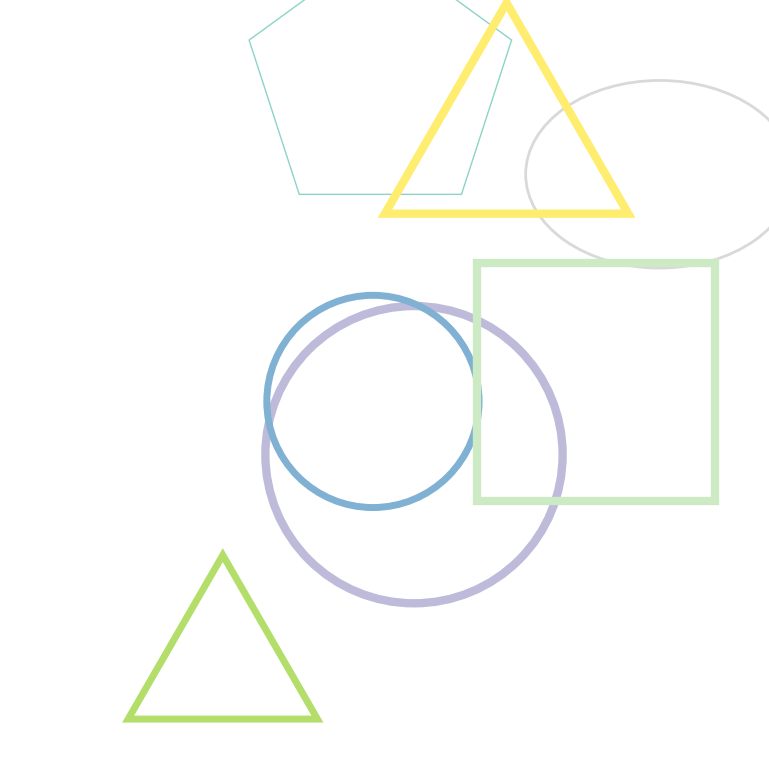[{"shape": "pentagon", "thickness": 0.5, "radius": 0.9, "center": [0.494, 0.893]}, {"shape": "circle", "thickness": 3, "radius": 0.97, "center": [0.538, 0.41]}, {"shape": "circle", "thickness": 2.5, "radius": 0.69, "center": [0.484, 0.479]}, {"shape": "triangle", "thickness": 2.5, "radius": 0.71, "center": [0.289, 0.137]}, {"shape": "oval", "thickness": 1, "radius": 0.87, "center": [0.857, 0.774]}, {"shape": "square", "thickness": 3, "radius": 0.77, "center": [0.774, 0.504]}, {"shape": "triangle", "thickness": 3, "radius": 0.91, "center": [0.658, 0.814]}]